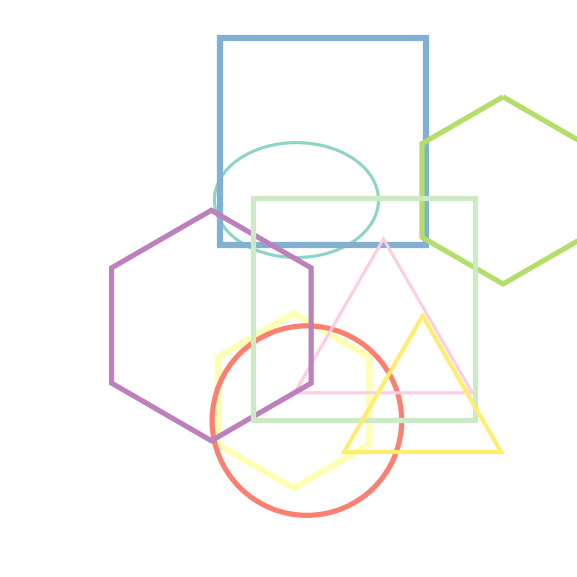[{"shape": "oval", "thickness": 1.5, "radius": 0.71, "center": [0.513, 0.653]}, {"shape": "hexagon", "thickness": 3, "radius": 0.76, "center": [0.508, 0.305]}, {"shape": "circle", "thickness": 2.5, "radius": 0.82, "center": [0.531, 0.271]}, {"shape": "square", "thickness": 3, "radius": 0.9, "center": [0.559, 0.755]}, {"shape": "hexagon", "thickness": 2.5, "radius": 0.81, "center": [0.871, 0.669]}, {"shape": "triangle", "thickness": 1.5, "radius": 0.89, "center": [0.664, 0.408]}, {"shape": "hexagon", "thickness": 2.5, "radius": 1.0, "center": [0.366, 0.435]}, {"shape": "square", "thickness": 2.5, "radius": 0.96, "center": [0.63, 0.464]}, {"shape": "triangle", "thickness": 2, "radius": 0.79, "center": [0.732, 0.295]}]